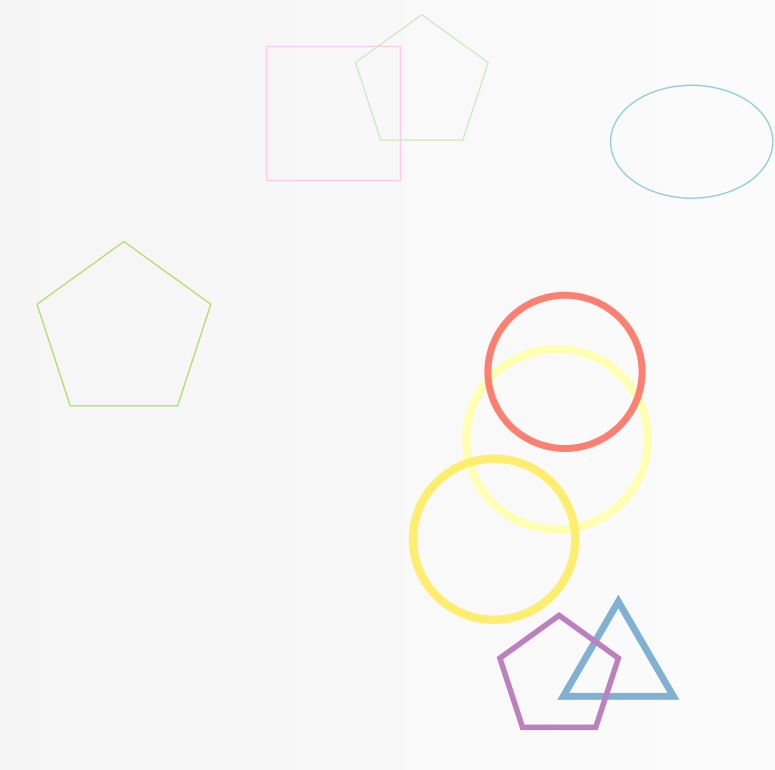[{"shape": "oval", "thickness": 0.5, "radius": 0.52, "center": [0.892, 0.816]}, {"shape": "circle", "thickness": 3, "radius": 0.59, "center": [0.719, 0.43]}, {"shape": "circle", "thickness": 2.5, "radius": 0.5, "center": [0.729, 0.517]}, {"shape": "triangle", "thickness": 2.5, "radius": 0.41, "center": [0.798, 0.137]}, {"shape": "pentagon", "thickness": 0.5, "radius": 0.59, "center": [0.16, 0.568]}, {"shape": "square", "thickness": 0.5, "radius": 0.43, "center": [0.429, 0.853]}, {"shape": "pentagon", "thickness": 2, "radius": 0.4, "center": [0.721, 0.12]}, {"shape": "pentagon", "thickness": 0.5, "radius": 0.45, "center": [0.544, 0.891]}, {"shape": "circle", "thickness": 3, "radius": 0.52, "center": [0.638, 0.3]}]